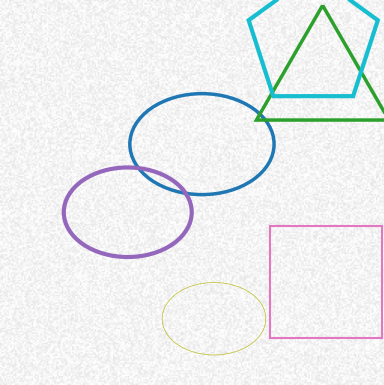[{"shape": "oval", "thickness": 2.5, "radius": 0.94, "center": [0.525, 0.626]}, {"shape": "triangle", "thickness": 2.5, "radius": 0.99, "center": [0.838, 0.788]}, {"shape": "oval", "thickness": 3, "radius": 0.83, "center": [0.332, 0.449]}, {"shape": "square", "thickness": 1.5, "radius": 0.73, "center": [0.847, 0.268]}, {"shape": "oval", "thickness": 0.5, "radius": 0.67, "center": [0.556, 0.172]}, {"shape": "pentagon", "thickness": 3, "radius": 0.88, "center": [0.814, 0.893]}]